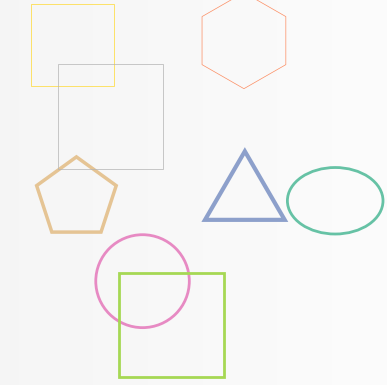[{"shape": "oval", "thickness": 2, "radius": 0.62, "center": [0.865, 0.479]}, {"shape": "hexagon", "thickness": 0.5, "radius": 0.62, "center": [0.63, 0.895]}, {"shape": "triangle", "thickness": 3, "radius": 0.59, "center": [0.632, 0.488]}, {"shape": "circle", "thickness": 2, "radius": 0.6, "center": [0.368, 0.27]}, {"shape": "square", "thickness": 2, "radius": 0.68, "center": [0.444, 0.156]}, {"shape": "square", "thickness": 0.5, "radius": 0.53, "center": [0.187, 0.884]}, {"shape": "pentagon", "thickness": 2.5, "radius": 0.54, "center": [0.197, 0.485]}, {"shape": "square", "thickness": 0.5, "radius": 0.68, "center": [0.285, 0.697]}]